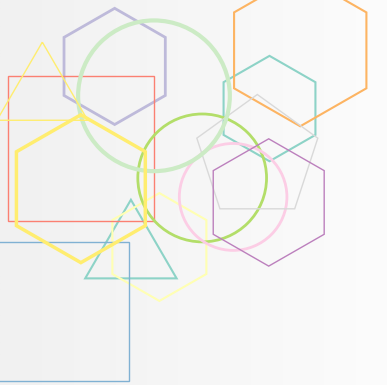[{"shape": "hexagon", "thickness": 1.5, "radius": 0.68, "center": [0.695, 0.718]}, {"shape": "triangle", "thickness": 1.5, "radius": 0.68, "center": [0.338, 0.345]}, {"shape": "hexagon", "thickness": 1.5, "radius": 0.7, "center": [0.411, 0.358]}, {"shape": "hexagon", "thickness": 2, "radius": 0.75, "center": [0.296, 0.827]}, {"shape": "square", "thickness": 1, "radius": 0.94, "center": [0.209, 0.615]}, {"shape": "square", "thickness": 1, "radius": 0.9, "center": [0.152, 0.19]}, {"shape": "hexagon", "thickness": 1.5, "radius": 0.99, "center": [0.775, 0.869]}, {"shape": "circle", "thickness": 2, "radius": 0.83, "center": [0.522, 0.538]}, {"shape": "circle", "thickness": 2, "radius": 0.69, "center": [0.602, 0.488]}, {"shape": "pentagon", "thickness": 1, "radius": 0.82, "center": [0.664, 0.59]}, {"shape": "hexagon", "thickness": 1, "radius": 0.83, "center": [0.693, 0.474]}, {"shape": "circle", "thickness": 3, "radius": 0.98, "center": [0.397, 0.751]}, {"shape": "triangle", "thickness": 1, "radius": 0.68, "center": [0.109, 0.755]}, {"shape": "hexagon", "thickness": 2.5, "radius": 0.96, "center": [0.209, 0.51]}]